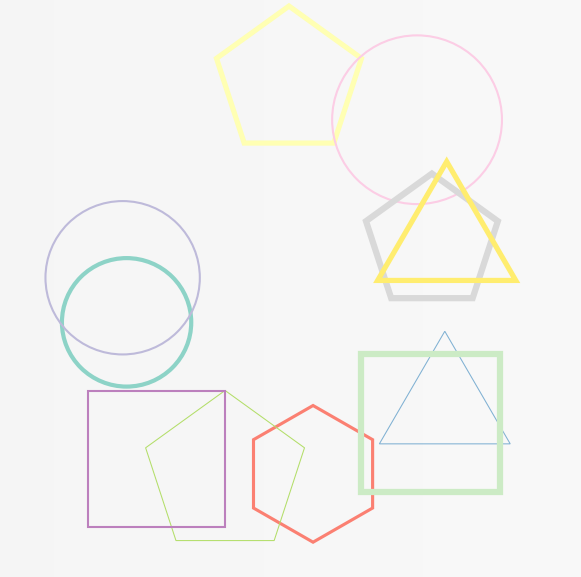[{"shape": "circle", "thickness": 2, "radius": 0.56, "center": [0.218, 0.441]}, {"shape": "pentagon", "thickness": 2.5, "radius": 0.66, "center": [0.497, 0.857]}, {"shape": "circle", "thickness": 1, "radius": 0.66, "center": [0.211, 0.518]}, {"shape": "hexagon", "thickness": 1.5, "radius": 0.59, "center": [0.539, 0.179]}, {"shape": "triangle", "thickness": 0.5, "radius": 0.65, "center": [0.765, 0.296]}, {"shape": "pentagon", "thickness": 0.5, "radius": 0.72, "center": [0.387, 0.179]}, {"shape": "circle", "thickness": 1, "radius": 0.73, "center": [0.718, 0.792]}, {"shape": "pentagon", "thickness": 3, "radius": 0.6, "center": [0.743, 0.579]}, {"shape": "square", "thickness": 1, "radius": 0.59, "center": [0.27, 0.205]}, {"shape": "square", "thickness": 3, "radius": 0.6, "center": [0.74, 0.266]}, {"shape": "triangle", "thickness": 2.5, "radius": 0.69, "center": [0.769, 0.582]}]